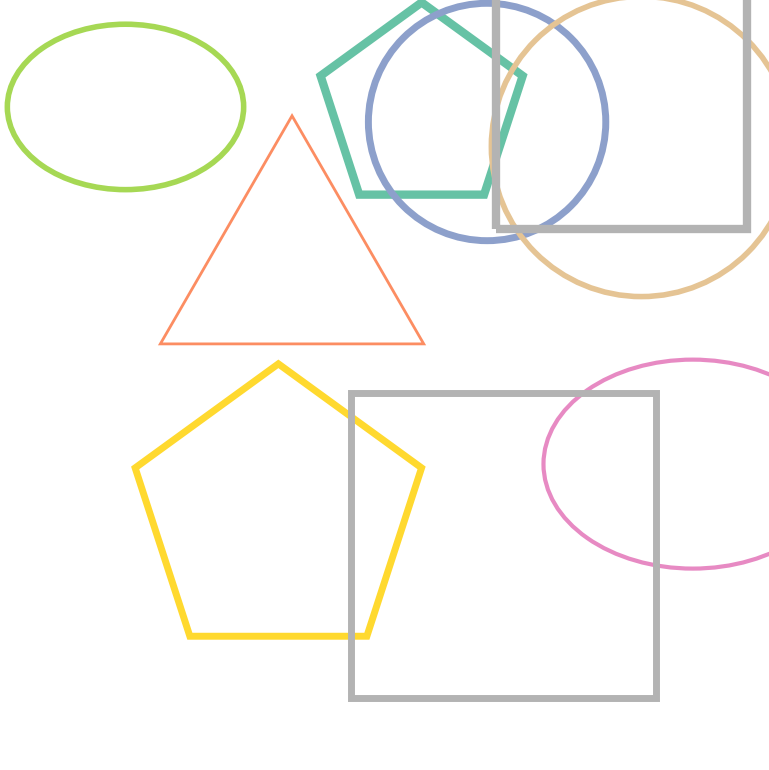[{"shape": "pentagon", "thickness": 3, "radius": 0.69, "center": [0.548, 0.859]}, {"shape": "triangle", "thickness": 1, "radius": 0.99, "center": [0.379, 0.652]}, {"shape": "circle", "thickness": 2.5, "radius": 0.77, "center": [0.633, 0.842]}, {"shape": "oval", "thickness": 1.5, "radius": 0.97, "center": [0.9, 0.397]}, {"shape": "oval", "thickness": 2, "radius": 0.77, "center": [0.163, 0.861]}, {"shape": "pentagon", "thickness": 2.5, "radius": 0.98, "center": [0.362, 0.332]}, {"shape": "circle", "thickness": 2, "radius": 0.97, "center": [0.833, 0.81]}, {"shape": "square", "thickness": 2.5, "radius": 0.99, "center": [0.654, 0.292]}, {"shape": "square", "thickness": 3, "radius": 0.81, "center": [0.807, 0.865]}]